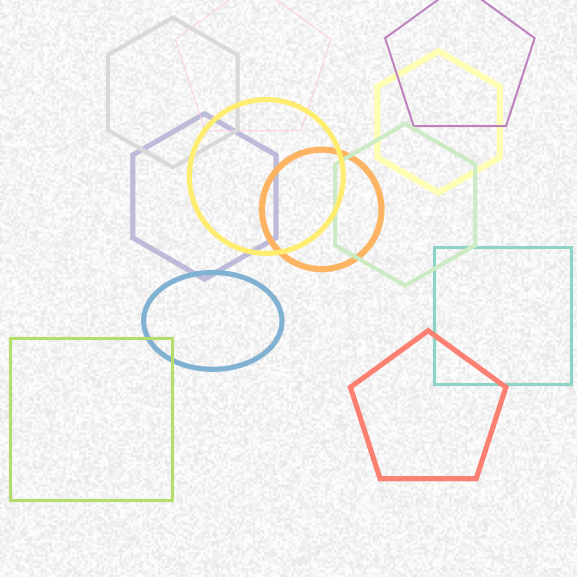[{"shape": "square", "thickness": 1.5, "radius": 0.59, "center": [0.87, 0.453]}, {"shape": "hexagon", "thickness": 3, "radius": 0.61, "center": [0.759, 0.788]}, {"shape": "hexagon", "thickness": 2.5, "radius": 0.72, "center": [0.354, 0.659]}, {"shape": "pentagon", "thickness": 2.5, "radius": 0.71, "center": [0.741, 0.285]}, {"shape": "oval", "thickness": 2.5, "radius": 0.6, "center": [0.368, 0.443]}, {"shape": "circle", "thickness": 3, "radius": 0.52, "center": [0.557, 0.637]}, {"shape": "square", "thickness": 1.5, "radius": 0.7, "center": [0.158, 0.274]}, {"shape": "pentagon", "thickness": 0.5, "radius": 0.71, "center": [0.438, 0.887]}, {"shape": "hexagon", "thickness": 2, "radius": 0.65, "center": [0.299, 0.839]}, {"shape": "pentagon", "thickness": 1, "radius": 0.68, "center": [0.796, 0.891]}, {"shape": "hexagon", "thickness": 2, "radius": 0.7, "center": [0.702, 0.645]}, {"shape": "circle", "thickness": 2.5, "radius": 0.67, "center": [0.461, 0.694]}]